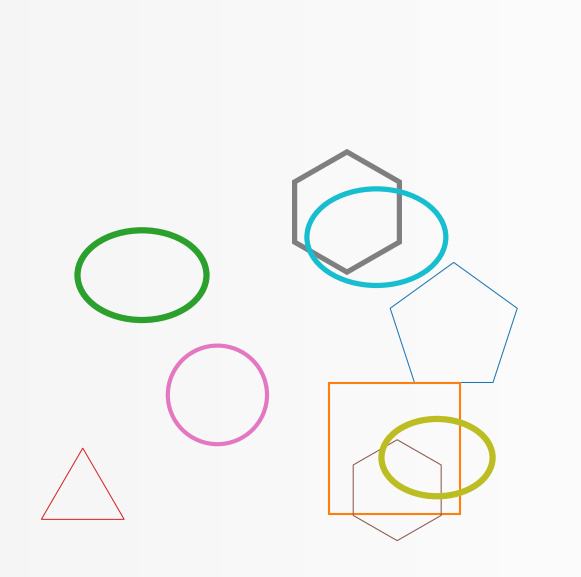[{"shape": "pentagon", "thickness": 0.5, "radius": 0.57, "center": [0.781, 0.43]}, {"shape": "square", "thickness": 1, "radius": 0.57, "center": [0.678, 0.223]}, {"shape": "oval", "thickness": 3, "radius": 0.55, "center": [0.244, 0.523]}, {"shape": "triangle", "thickness": 0.5, "radius": 0.41, "center": [0.142, 0.141]}, {"shape": "hexagon", "thickness": 0.5, "radius": 0.44, "center": [0.683, 0.15]}, {"shape": "circle", "thickness": 2, "radius": 0.43, "center": [0.374, 0.315]}, {"shape": "hexagon", "thickness": 2.5, "radius": 0.52, "center": [0.597, 0.632]}, {"shape": "oval", "thickness": 3, "radius": 0.48, "center": [0.752, 0.207]}, {"shape": "oval", "thickness": 2.5, "radius": 0.6, "center": [0.648, 0.588]}]